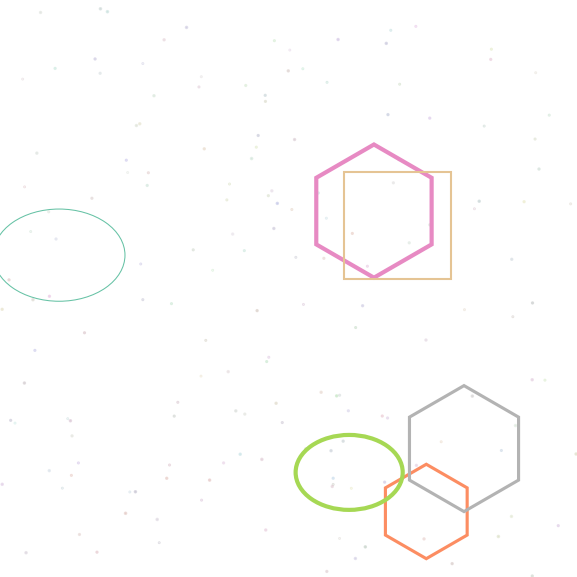[{"shape": "oval", "thickness": 0.5, "radius": 0.57, "center": [0.102, 0.557]}, {"shape": "hexagon", "thickness": 1.5, "radius": 0.41, "center": [0.738, 0.113]}, {"shape": "hexagon", "thickness": 2, "radius": 0.58, "center": [0.648, 0.634]}, {"shape": "oval", "thickness": 2, "radius": 0.46, "center": [0.605, 0.181]}, {"shape": "square", "thickness": 1, "radius": 0.46, "center": [0.689, 0.608]}, {"shape": "hexagon", "thickness": 1.5, "radius": 0.55, "center": [0.803, 0.222]}]